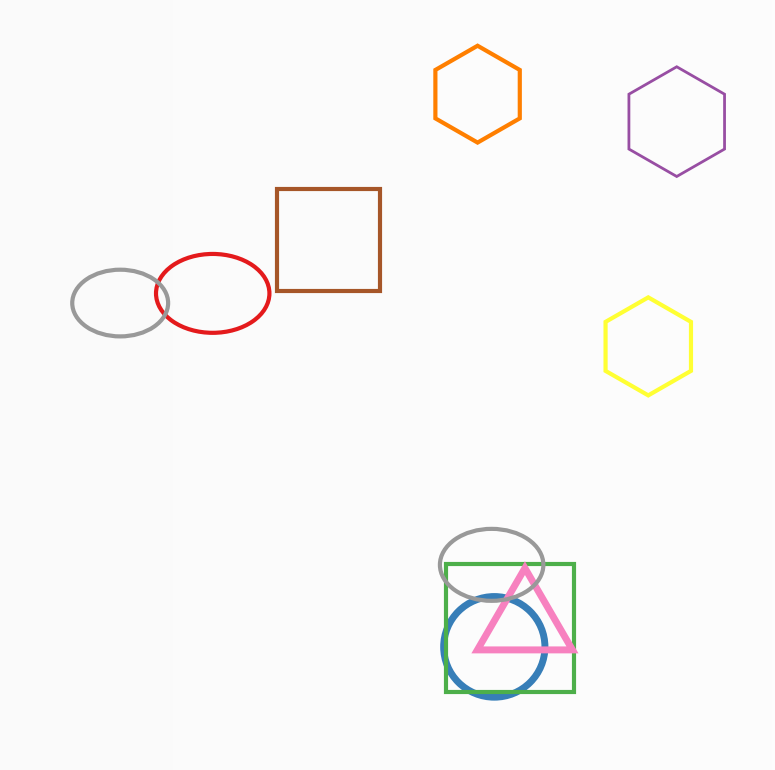[{"shape": "oval", "thickness": 1.5, "radius": 0.37, "center": [0.274, 0.619]}, {"shape": "circle", "thickness": 2.5, "radius": 0.33, "center": [0.638, 0.16]}, {"shape": "square", "thickness": 1.5, "radius": 0.41, "center": [0.658, 0.184]}, {"shape": "hexagon", "thickness": 1, "radius": 0.36, "center": [0.873, 0.842]}, {"shape": "hexagon", "thickness": 1.5, "radius": 0.31, "center": [0.616, 0.878]}, {"shape": "hexagon", "thickness": 1.5, "radius": 0.32, "center": [0.836, 0.55]}, {"shape": "square", "thickness": 1.5, "radius": 0.33, "center": [0.424, 0.689]}, {"shape": "triangle", "thickness": 2.5, "radius": 0.35, "center": [0.677, 0.191]}, {"shape": "oval", "thickness": 1.5, "radius": 0.31, "center": [0.155, 0.606]}, {"shape": "oval", "thickness": 1.5, "radius": 0.33, "center": [0.634, 0.266]}]